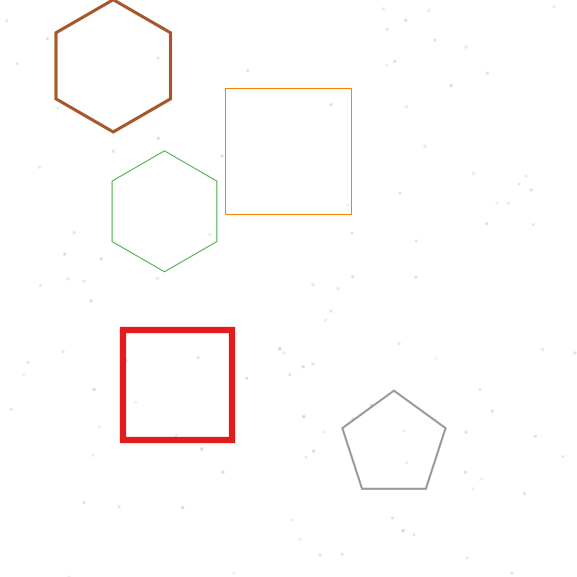[{"shape": "square", "thickness": 3, "radius": 0.47, "center": [0.307, 0.332]}, {"shape": "hexagon", "thickness": 0.5, "radius": 0.52, "center": [0.285, 0.633]}, {"shape": "square", "thickness": 0.5, "radius": 0.54, "center": [0.499, 0.738]}, {"shape": "hexagon", "thickness": 1.5, "radius": 0.57, "center": [0.196, 0.885]}, {"shape": "pentagon", "thickness": 1, "radius": 0.47, "center": [0.682, 0.229]}]